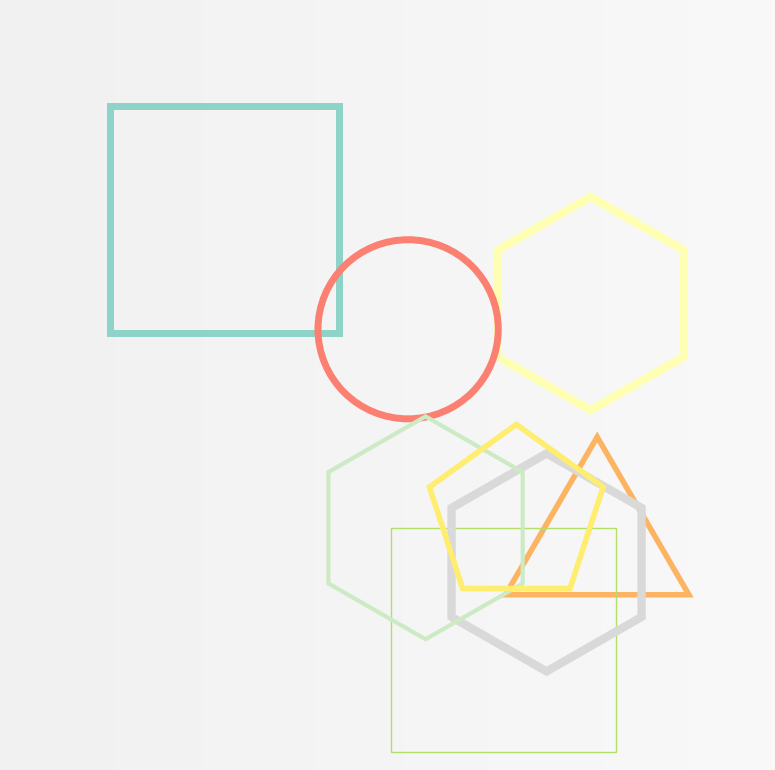[{"shape": "square", "thickness": 2.5, "radius": 0.74, "center": [0.289, 0.715]}, {"shape": "hexagon", "thickness": 3, "radius": 0.69, "center": [0.762, 0.606]}, {"shape": "circle", "thickness": 2.5, "radius": 0.58, "center": [0.527, 0.572]}, {"shape": "triangle", "thickness": 2, "radius": 0.68, "center": [0.771, 0.296]}, {"shape": "square", "thickness": 0.5, "radius": 0.73, "center": [0.65, 0.169]}, {"shape": "hexagon", "thickness": 3, "radius": 0.71, "center": [0.705, 0.27]}, {"shape": "hexagon", "thickness": 1.5, "radius": 0.72, "center": [0.549, 0.315]}, {"shape": "pentagon", "thickness": 2, "radius": 0.59, "center": [0.666, 0.331]}]